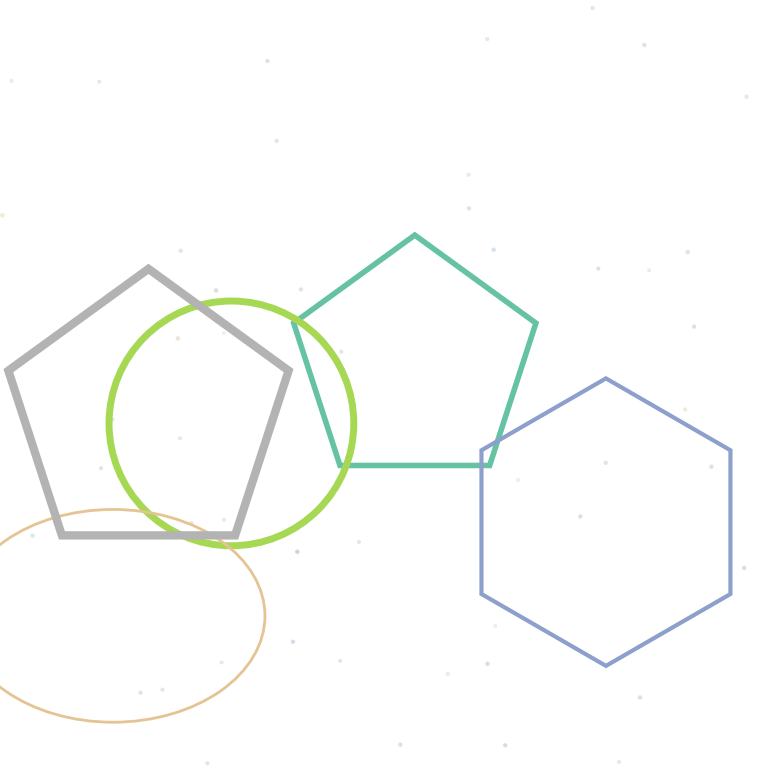[{"shape": "pentagon", "thickness": 2, "radius": 0.83, "center": [0.539, 0.529]}, {"shape": "hexagon", "thickness": 1.5, "radius": 0.93, "center": [0.787, 0.322]}, {"shape": "circle", "thickness": 2.5, "radius": 0.79, "center": [0.301, 0.45]}, {"shape": "oval", "thickness": 1, "radius": 0.99, "center": [0.147, 0.2]}, {"shape": "pentagon", "thickness": 3, "radius": 0.96, "center": [0.193, 0.46]}]